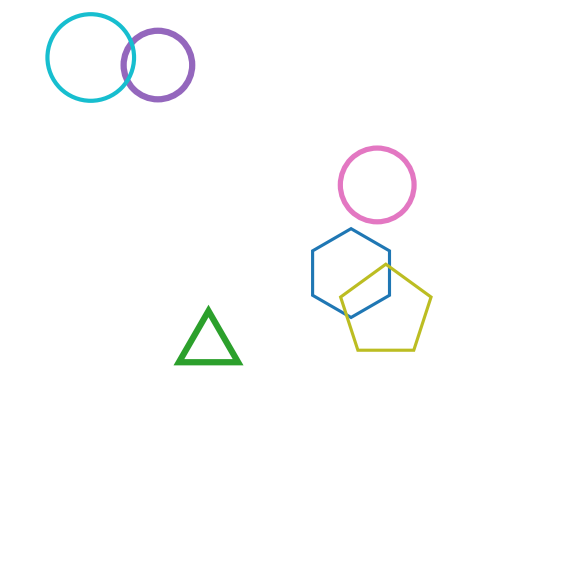[{"shape": "hexagon", "thickness": 1.5, "radius": 0.38, "center": [0.608, 0.526]}, {"shape": "triangle", "thickness": 3, "radius": 0.3, "center": [0.361, 0.401]}, {"shape": "circle", "thickness": 3, "radius": 0.3, "center": [0.273, 0.887]}, {"shape": "circle", "thickness": 2.5, "radius": 0.32, "center": [0.653, 0.679]}, {"shape": "pentagon", "thickness": 1.5, "radius": 0.41, "center": [0.668, 0.459]}, {"shape": "circle", "thickness": 2, "radius": 0.37, "center": [0.157, 0.9]}]